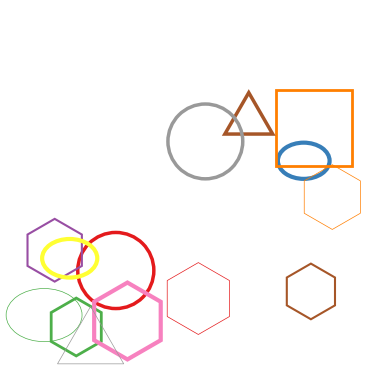[{"shape": "hexagon", "thickness": 0.5, "radius": 0.47, "center": [0.515, 0.225]}, {"shape": "circle", "thickness": 2.5, "radius": 0.49, "center": [0.301, 0.297]}, {"shape": "oval", "thickness": 3, "radius": 0.34, "center": [0.789, 0.582]}, {"shape": "oval", "thickness": 0.5, "radius": 0.49, "center": [0.115, 0.182]}, {"shape": "hexagon", "thickness": 2, "radius": 0.38, "center": [0.198, 0.151]}, {"shape": "hexagon", "thickness": 1.5, "radius": 0.41, "center": [0.142, 0.35]}, {"shape": "hexagon", "thickness": 0.5, "radius": 0.42, "center": [0.863, 0.488]}, {"shape": "square", "thickness": 2, "radius": 0.49, "center": [0.815, 0.669]}, {"shape": "oval", "thickness": 3, "radius": 0.36, "center": [0.181, 0.329]}, {"shape": "hexagon", "thickness": 1.5, "radius": 0.36, "center": [0.808, 0.243]}, {"shape": "triangle", "thickness": 2.5, "radius": 0.36, "center": [0.646, 0.688]}, {"shape": "hexagon", "thickness": 3, "radius": 0.5, "center": [0.331, 0.166]}, {"shape": "triangle", "thickness": 0.5, "radius": 0.5, "center": [0.235, 0.105]}, {"shape": "circle", "thickness": 2.5, "radius": 0.49, "center": [0.533, 0.633]}]